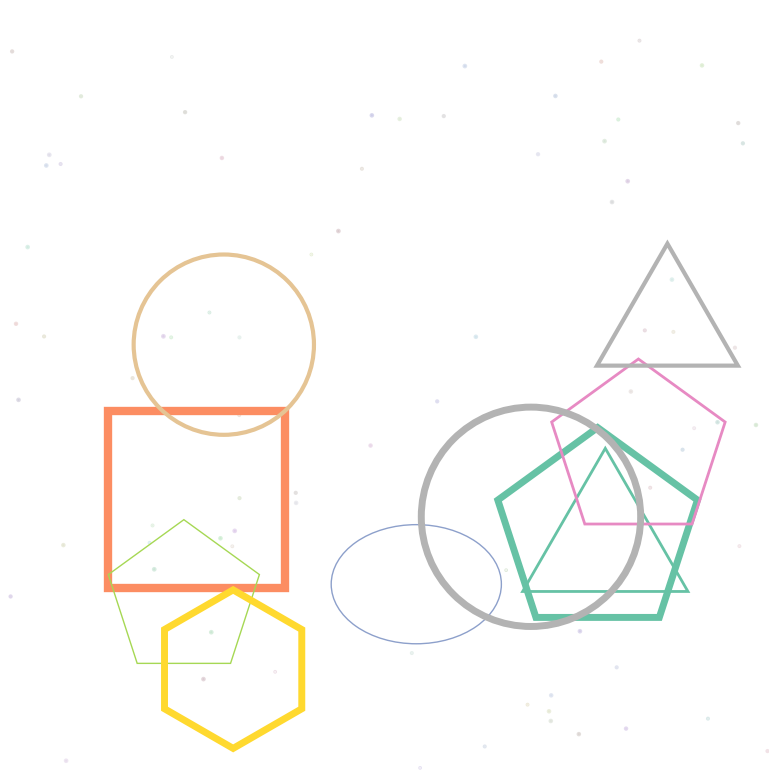[{"shape": "triangle", "thickness": 1, "radius": 0.62, "center": [0.786, 0.294]}, {"shape": "pentagon", "thickness": 2.5, "radius": 0.68, "center": [0.776, 0.308]}, {"shape": "square", "thickness": 3, "radius": 0.58, "center": [0.256, 0.352]}, {"shape": "oval", "thickness": 0.5, "radius": 0.55, "center": [0.541, 0.241]}, {"shape": "pentagon", "thickness": 1, "radius": 0.59, "center": [0.829, 0.415]}, {"shape": "pentagon", "thickness": 0.5, "radius": 0.52, "center": [0.239, 0.222]}, {"shape": "hexagon", "thickness": 2.5, "radius": 0.51, "center": [0.303, 0.131]}, {"shape": "circle", "thickness": 1.5, "radius": 0.59, "center": [0.291, 0.552]}, {"shape": "triangle", "thickness": 1.5, "radius": 0.53, "center": [0.867, 0.578]}, {"shape": "circle", "thickness": 2.5, "radius": 0.71, "center": [0.69, 0.329]}]